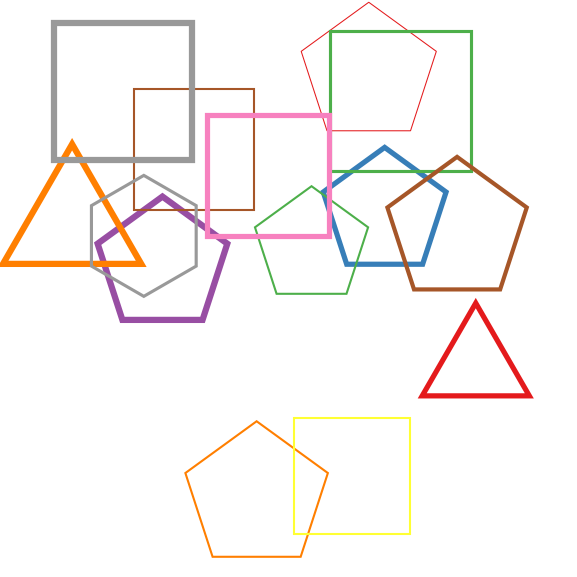[{"shape": "triangle", "thickness": 2.5, "radius": 0.54, "center": [0.824, 0.367]}, {"shape": "pentagon", "thickness": 0.5, "radius": 0.62, "center": [0.639, 0.872]}, {"shape": "pentagon", "thickness": 2.5, "radius": 0.56, "center": [0.666, 0.632]}, {"shape": "square", "thickness": 1.5, "radius": 0.61, "center": [0.693, 0.824]}, {"shape": "pentagon", "thickness": 1, "radius": 0.51, "center": [0.539, 0.574]}, {"shape": "pentagon", "thickness": 3, "radius": 0.59, "center": [0.281, 0.541]}, {"shape": "triangle", "thickness": 3, "radius": 0.69, "center": [0.125, 0.611]}, {"shape": "pentagon", "thickness": 1, "radius": 0.65, "center": [0.444, 0.14]}, {"shape": "square", "thickness": 1, "radius": 0.5, "center": [0.61, 0.175]}, {"shape": "square", "thickness": 1, "radius": 0.52, "center": [0.336, 0.74]}, {"shape": "pentagon", "thickness": 2, "radius": 0.63, "center": [0.791, 0.601]}, {"shape": "square", "thickness": 2.5, "radius": 0.53, "center": [0.464, 0.695]}, {"shape": "square", "thickness": 3, "radius": 0.6, "center": [0.214, 0.841]}, {"shape": "hexagon", "thickness": 1.5, "radius": 0.52, "center": [0.249, 0.591]}]